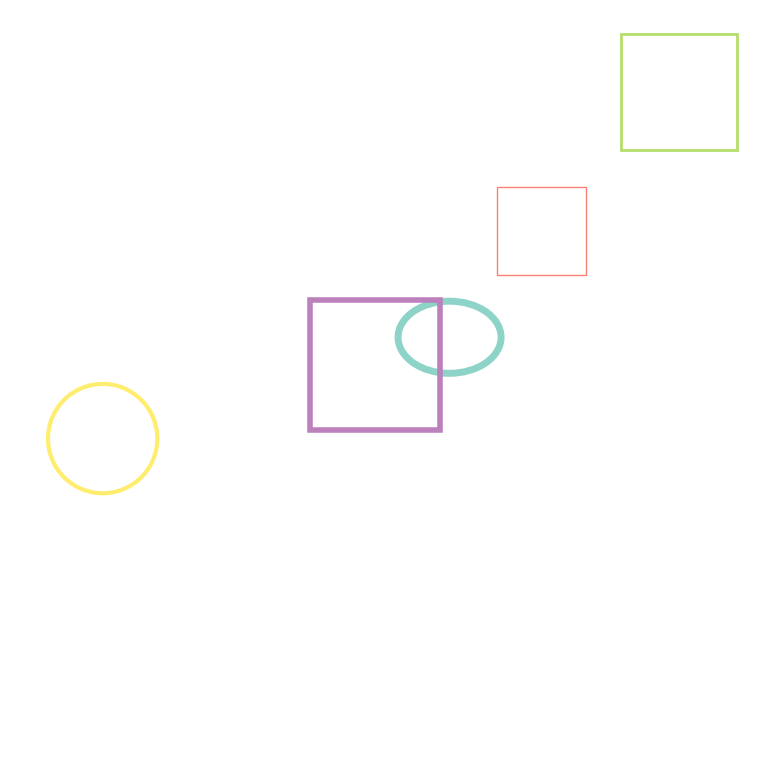[{"shape": "oval", "thickness": 2.5, "radius": 0.33, "center": [0.584, 0.562]}, {"shape": "square", "thickness": 0.5, "radius": 0.29, "center": [0.703, 0.7]}, {"shape": "square", "thickness": 1, "radius": 0.38, "center": [0.882, 0.881]}, {"shape": "square", "thickness": 2, "radius": 0.42, "center": [0.488, 0.526]}, {"shape": "circle", "thickness": 1.5, "radius": 0.35, "center": [0.133, 0.43]}]